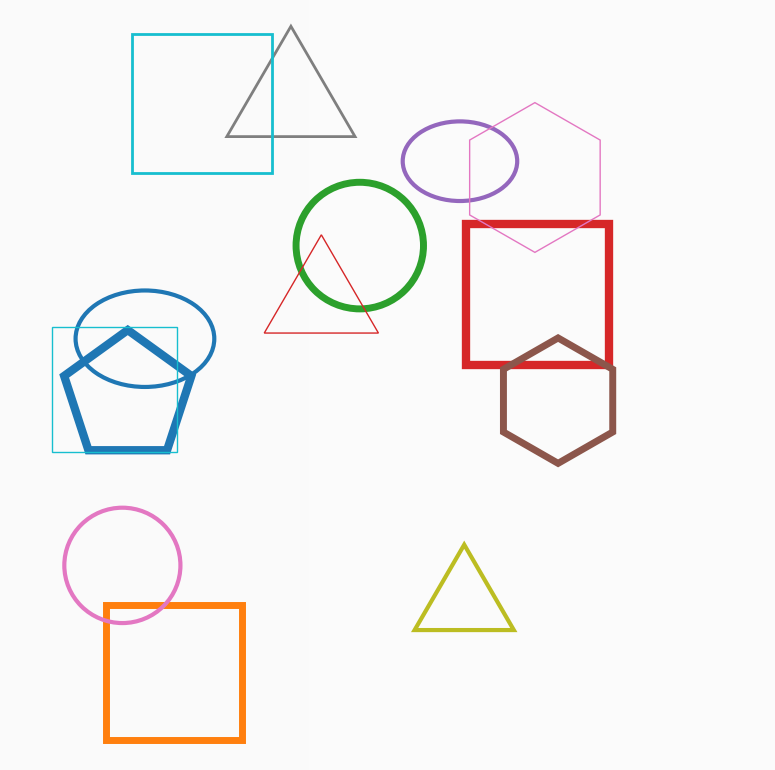[{"shape": "pentagon", "thickness": 3, "radius": 0.43, "center": [0.165, 0.485]}, {"shape": "oval", "thickness": 1.5, "radius": 0.45, "center": [0.187, 0.56]}, {"shape": "square", "thickness": 2.5, "radius": 0.44, "center": [0.224, 0.127]}, {"shape": "circle", "thickness": 2.5, "radius": 0.41, "center": [0.464, 0.681]}, {"shape": "triangle", "thickness": 0.5, "radius": 0.43, "center": [0.415, 0.61]}, {"shape": "square", "thickness": 3, "radius": 0.46, "center": [0.694, 0.618]}, {"shape": "oval", "thickness": 1.5, "radius": 0.37, "center": [0.594, 0.791]}, {"shape": "hexagon", "thickness": 2.5, "radius": 0.41, "center": [0.72, 0.48]}, {"shape": "circle", "thickness": 1.5, "radius": 0.37, "center": [0.158, 0.266]}, {"shape": "hexagon", "thickness": 0.5, "radius": 0.49, "center": [0.69, 0.769]}, {"shape": "triangle", "thickness": 1, "radius": 0.48, "center": [0.375, 0.87]}, {"shape": "triangle", "thickness": 1.5, "radius": 0.37, "center": [0.599, 0.219]}, {"shape": "square", "thickness": 0.5, "radius": 0.4, "center": [0.148, 0.494]}, {"shape": "square", "thickness": 1, "radius": 0.45, "center": [0.261, 0.866]}]